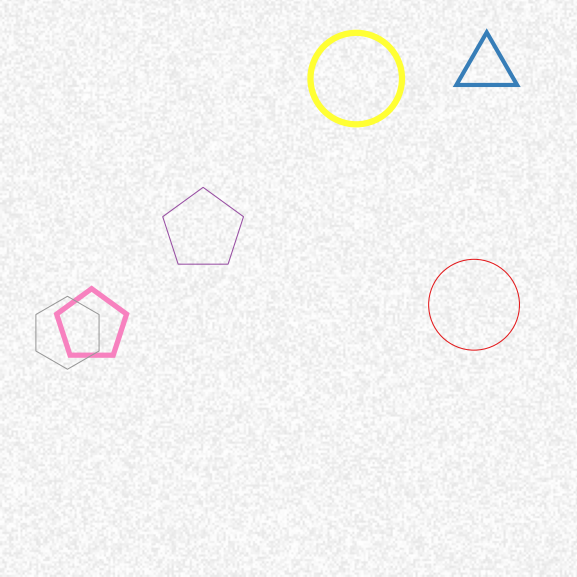[{"shape": "circle", "thickness": 0.5, "radius": 0.39, "center": [0.821, 0.471]}, {"shape": "triangle", "thickness": 2, "radius": 0.3, "center": [0.843, 0.882]}, {"shape": "pentagon", "thickness": 0.5, "radius": 0.37, "center": [0.352, 0.601]}, {"shape": "circle", "thickness": 3, "radius": 0.4, "center": [0.617, 0.863]}, {"shape": "pentagon", "thickness": 2.5, "radius": 0.32, "center": [0.159, 0.436]}, {"shape": "hexagon", "thickness": 0.5, "radius": 0.32, "center": [0.117, 0.423]}]